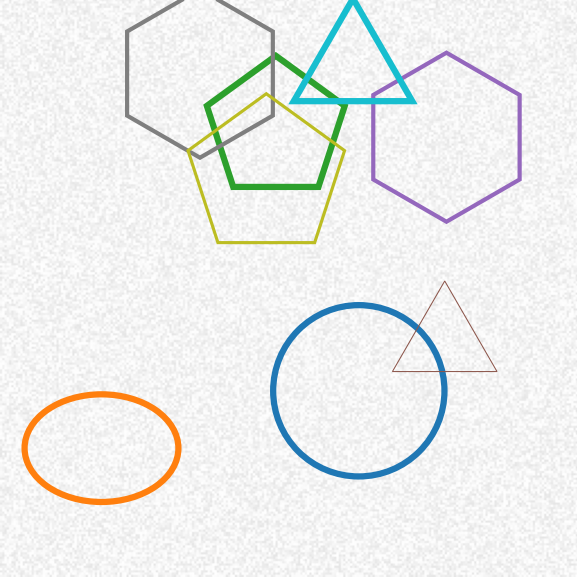[{"shape": "circle", "thickness": 3, "radius": 0.74, "center": [0.621, 0.322]}, {"shape": "oval", "thickness": 3, "radius": 0.67, "center": [0.176, 0.223]}, {"shape": "pentagon", "thickness": 3, "radius": 0.63, "center": [0.478, 0.777]}, {"shape": "hexagon", "thickness": 2, "radius": 0.73, "center": [0.773, 0.762]}, {"shape": "triangle", "thickness": 0.5, "radius": 0.52, "center": [0.77, 0.408]}, {"shape": "hexagon", "thickness": 2, "radius": 0.73, "center": [0.346, 0.872]}, {"shape": "pentagon", "thickness": 1.5, "radius": 0.71, "center": [0.461, 0.694]}, {"shape": "triangle", "thickness": 3, "radius": 0.59, "center": [0.611, 0.883]}]